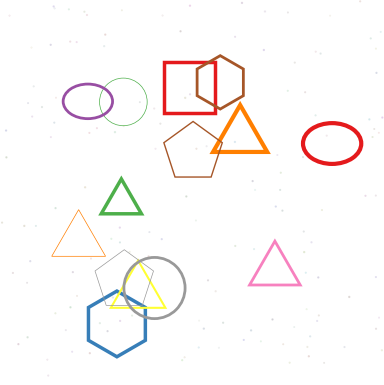[{"shape": "oval", "thickness": 3, "radius": 0.38, "center": [0.863, 0.627]}, {"shape": "square", "thickness": 2.5, "radius": 0.33, "center": [0.492, 0.772]}, {"shape": "hexagon", "thickness": 2.5, "radius": 0.43, "center": [0.304, 0.159]}, {"shape": "circle", "thickness": 0.5, "radius": 0.31, "center": [0.32, 0.735]}, {"shape": "triangle", "thickness": 2.5, "radius": 0.3, "center": [0.315, 0.475]}, {"shape": "oval", "thickness": 2, "radius": 0.32, "center": [0.228, 0.737]}, {"shape": "triangle", "thickness": 0.5, "radius": 0.4, "center": [0.204, 0.375]}, {"shape": "triangle", "thickness": 3, "radius": 0.41, "center": [0.624, 0.646]}, {"shape": "triangle", "thickness": 1.5, "radius": 0.41, "center": [0.359, 0.241]}, {"shape": "hexagon", "thickness": 2, "radius": 0.35, "center": [0.572, 0.786]}, {"shape": "pentagon", "thickness": 1, "radius": 0.4, "center": [0.501, 0.605]}, {"shape": "triangle", "thickness": 2, "radius": 0.38, "center": [0.714, 0.298]}, {"shape": "pentagon", "thickness": 0.5, "radius": 0.4, "center": [0.323, 0.272]}, {"shape": "circle", "thickness": 2, "radius": 0.4, "center": [0.401, 0.252]}]